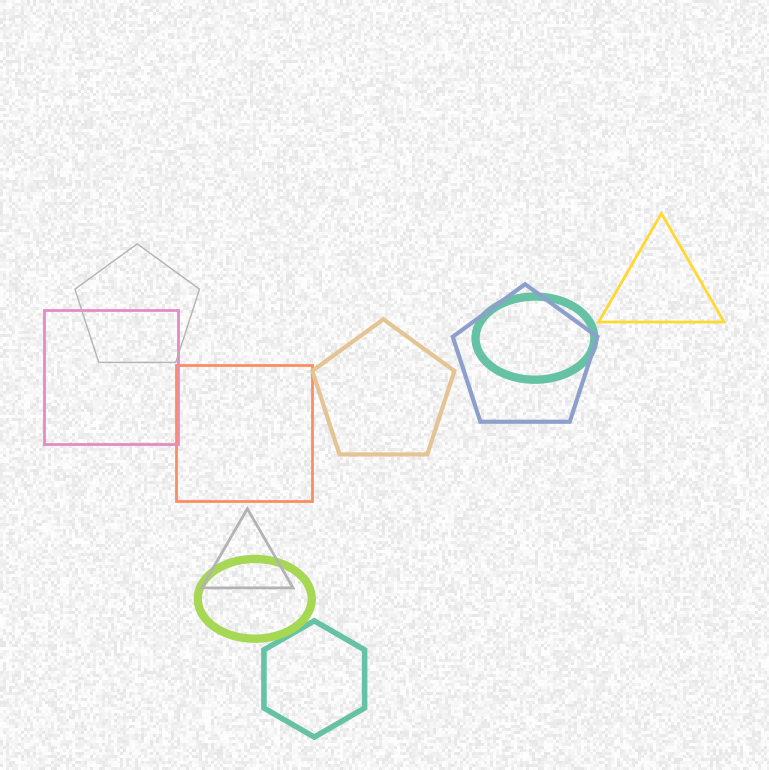[{"shape": "oval", "thickness": 3, "radius": 0.39, "center": [0.695, 0.561]}, {"shape": "hexagon", "thickness": 2, "radius": 0.38, "center": [0.408, 0.118]}, {"shape": "square", "thickness": 1, "radius": 0.44, "center": [0.317, 0.438]}, {"shape": "pentagon", "thickness": 1.5, "radius": 0.49, "center": [0.682, 0.532]}, {"shape": "square", "thickness": 1, "radius": 0.43, "center": [0.144, 0.51]}, {"shape": "oval", "thickness": 3, "radius": 0.37, "center": [0.331, 0.222]}, {"shape": "triangle", "thickness": 1, "radius": 0.47, "center": [0.859, 0.629]}, {"shape": "pentagon", "thickness": 1.5, "radius": 0.49, "center": [0.498, 0.488]}, {"shape": "triangle", "thickness": 1, "radius": 0.34, "center": [0.321, 0.271]}, {"shape": "pentagon", "thickness": 0.5, "radius": 0.43, "center": [0.178, 0.598]}]